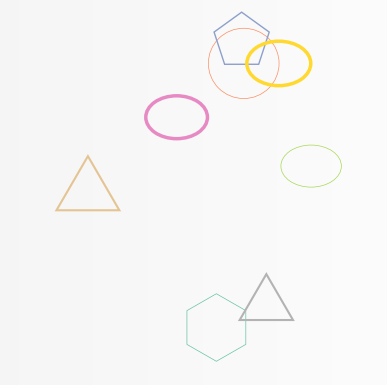[{"shape": "hexagon", "thickness": 0.5, "radius": 0.44, "center": [0.558, 0.149]}, {"shape": "circle", "thickness": 0.5, "radius": 0.46, "center": [0.629, 0.835]}, {"shape": "pentagon", "thickness": 1, "radius": 0.37, "center": [0.624, 0.894]}, {"shape": "oval", "thickness": 2.5, "radius": 0.4, "center": [0.456, 0.695]}, {"shape": "oval", "thickness": 0.5, "radius": 0.39, "center": [0.803, 0.569]}, {"shape": "oval", "thickness": 2.5, "radius": 0.41, "center": [0.719, 0.835]}, {"shape": "triangle", "thickness": 1.5, "radius": 0.47, "center": [0.227, 0.501]}, {"shape": "triangle", "thickness": 1.5, "radius": 0.4, "center": [0.687, 0.209]}]